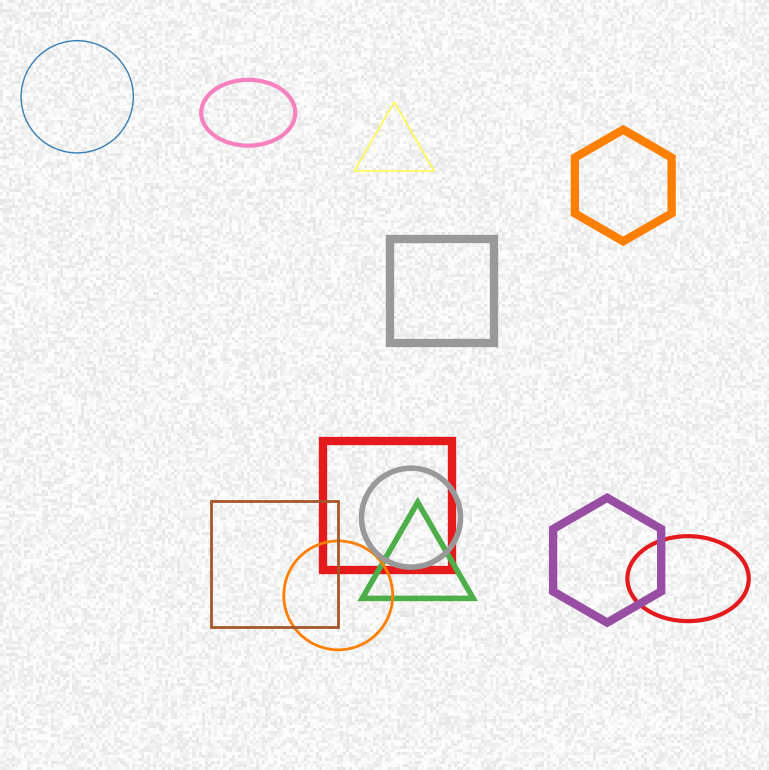[{"shape": "square", "thickness": 3, "radius": 0.42, "center": [0.504, 0.343]}, {"shape": "oval", "thickness": 1.5, "radius": 0.39, "center": [0.894, 0.249]}, {"shape": "circle", "thickness": 0.5, "radius": 0.36, "center": [0.1, 0.874]}, {"shape": "triangle", "thickness": 2, "radius": 0.42, "center": [0.543, 0.264]}, {"shape": "hexagon", "thickness": 3, "radius": 0.41, "center": [0.788, 0.272]}, {"shape": "hexagon", "thickness": 3, "radius": 0.36, "center": [0.809, 0.759]}, {"shape": "circle", "thickness": 1, "radius": 0.35, "center": [0.439, 0.227]}, {"shape": "triangle", "thickness": 0.5, "radius": 0.3, "center": [0.512, 0.808]}, {"shape": "square", "thickness": 1, "radius": 0.41, "center": [0.357, 0.267]}, {"shape": "oval", "thickness": 1.5, "radius": 0.31, "center": [0.322, 0.854]}, {"shape": "circle", "thickness": 2, "radius": 0.32, "center": [0.534, 0.328]}, {"shape": "square", "thickness": 3, "radius": 0.34, "center": [0.574, 0.623]}]